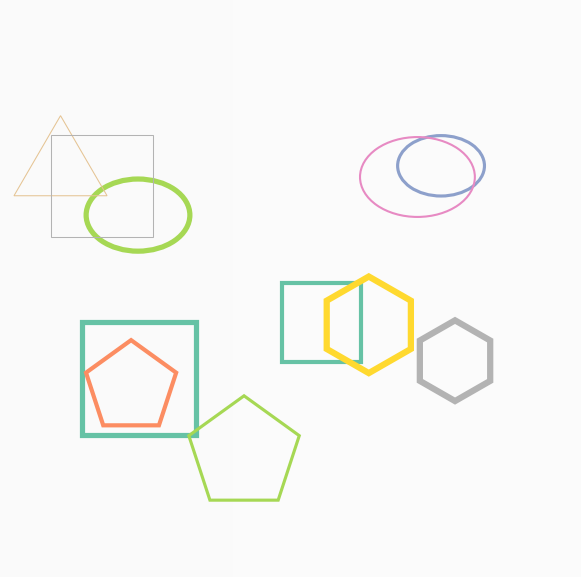[{"shape": "square", "thickness": 2, "radius": 0.34, "center": [0.553, 0.441]}, {"shape": "square", "thickness": 2.5, "radius": 0.49, "center": [0.239, 0.344]}, {"shape": "pentagon", "thickness": 2, "radius": 0.41, "center": [0.226, 0.329]}, {"shape": "oval", "thickness": 1.5, "radius": 0.37, "center": [0.759, 0.712]}, {"shape": "oval", "thickness": 1, "radius": 0.49, "center": [0.718, 0.693]}, {"shape": "oval", "thickness": 2.5, "radius": 0.45, "center": [0.237, 0.627]}, {"shape": "pentagon", "thickness": 1.5, "radius": 0.5, "center": [0.42, 0.214]}, {"shape": "hexagon", "thickness": 3, "radius": 0.42, "center": [0.634, 0.437]}, {"shape": "triangle", "thickness": 0.5, "radius": 0.46, "center": [0.104, 0.706]}, {"shape": "square", "thickness": 0.5, "radius": 0.44, "center": [0.176, 0.677]}, {"shape": "hexagon", "thickness": 3, "radius": 0.35, "center": [0.783, 0.375]}]